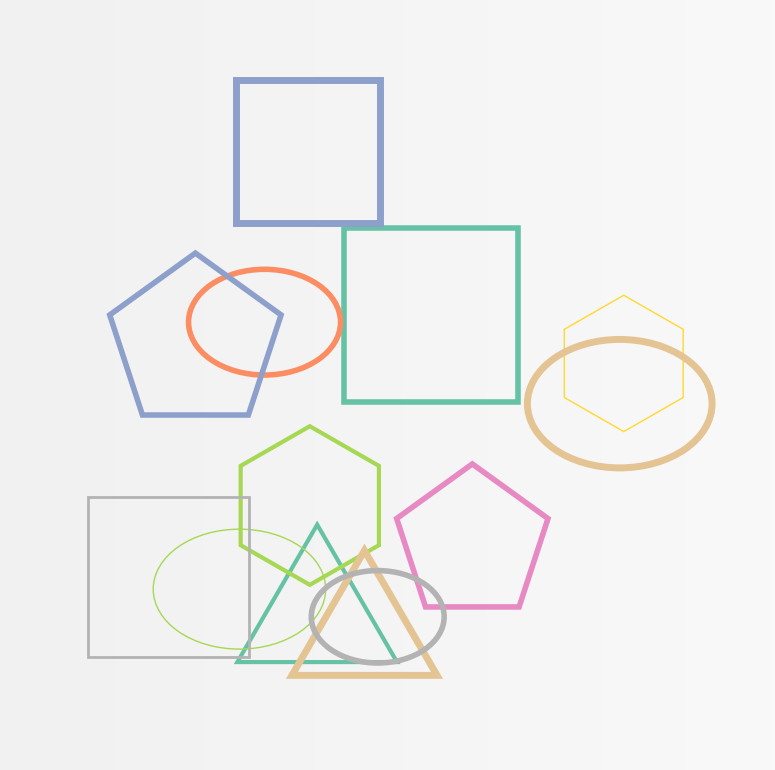[{"shape": "square", "thickness": 2, "radius": 0.56, "center": [0.556, 0.591]}, {"shape": "triangle", "thickness": 1.5, "radius": 0.59, "center": [0.409, 0.2]}, {"shape": "oval", "thickness": 2, "radius": 0.49, "center": [0.341, 0.582]}, {"shape": "pentagon", "thickness": 2, "radius": 0.58, "center": [0.252, 0.555]}, {"shape": "square", "thickness": 2.5, "radius": 0.46, "center": [0.397, 0.803]}, {"shape": "pentagon", "thickness": 2, "radius": 0.51, "center": [0.609, 0.295]}, {"shape": "hexagon", "thickness": 1.5, "radius": 0.52, "center": [0.4, 0.343]}, {"shape": "oval", "thickness": 0.5, "radius": 0.56, "center": [0.309, 0.235]}, {"shape": "hexagon", "thickness": 0.5, "radius": 0.44, "center": [0.805, 0.528]}, {"shape": "triangle", "thickness": 2.5, "radius": 0.54, "center": [0.47, 0.177]}, {"shape": "oval", "thickness": 2.5, "radius": 0.6, "center": [0.8, 0.476]}, {"shape": "square", "thickness": 1, "radius": 0.52, "center": [0.217, 0.251]}, {"shape": "oval", "thickness": 2, "radius": 0.43, "center": [0.487, 0.199]}]